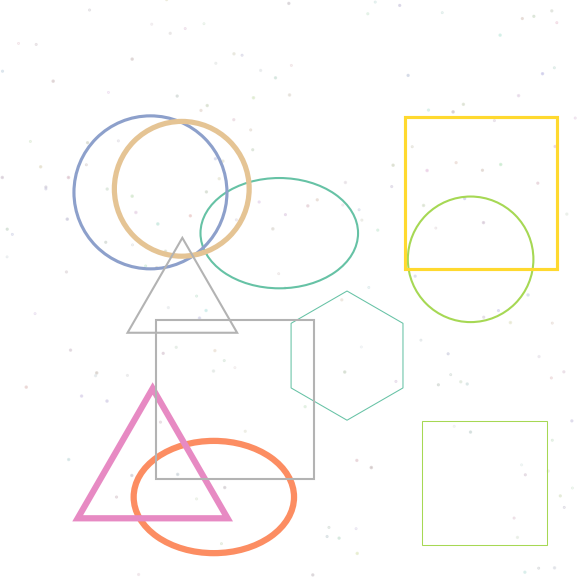[{"shape": "hexagon", "thickness": 0.5, "radius": 0.56, "center": [0.601, 0.383]}, {"shape": "oval", "thickness": 1, "radius": 0.68, "center": [0.484, 0.595]}, {"shape": "oval", "thickness": 3, "radius": 0.69, "center": [0.37, 0.139]}, {"shape": "circle", "thickness": 1.5, "radius": 0.66, "center": [0.261, 0.666]}, {"shape": "triangle", "thickness": 3, "radius": 0.75, "center": [0.264, 0.177]}, {"shape": "square", "thickness": 0.5, "radius": 0.54, "center": [0.839, 0.163]}, {"shape": "circle", "thickness": 1, "radius": 0.54, "center": [0.815, 0.55]}, {"shape": "square", "thickness": 1.5, "radius": 0.66, "center": [0.833, 0.665]}, {"shape": "circle", "thickness": 2.5, "radius": 0.58, "center": [0.315, 0.672]}, {"shape": "square", "thickness": 1, "radius": 0.68, "center": [0.407, 0.307]}, {"shape": "triangle", "thickness": 1, "radius": 0.55, "center": [0.316, 0.478]}]